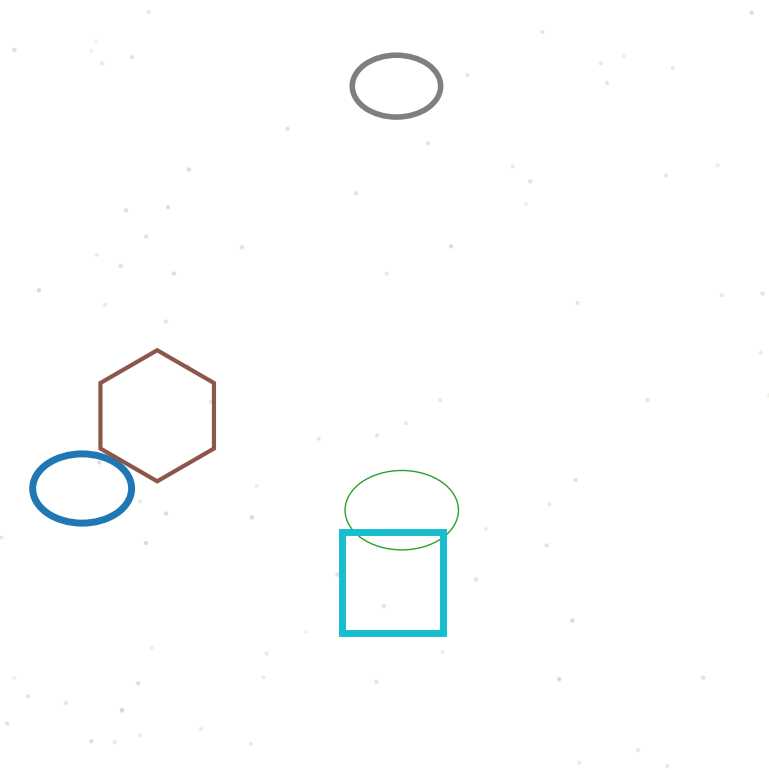[{"shape": "oval", "thickness": 2.5, "radius": 0.32, "center": [0.107, 0.366]}, {"shape": "oval", "thickness": 0.5, "radius": 0.37, "center": [0.522, 0.337]}, {"shape": "hexagon", "thickness": 1.5, "radius": 0.43, "center": [0.204, 0.46]}, {"shape": "oval", "thickness": 2, "radius": 0.29, "center": [0.515, 0.888]}, {"shape": "square", "thickness": 2.5, "radius": 0.33, "center": [0.51, 0.244]}]